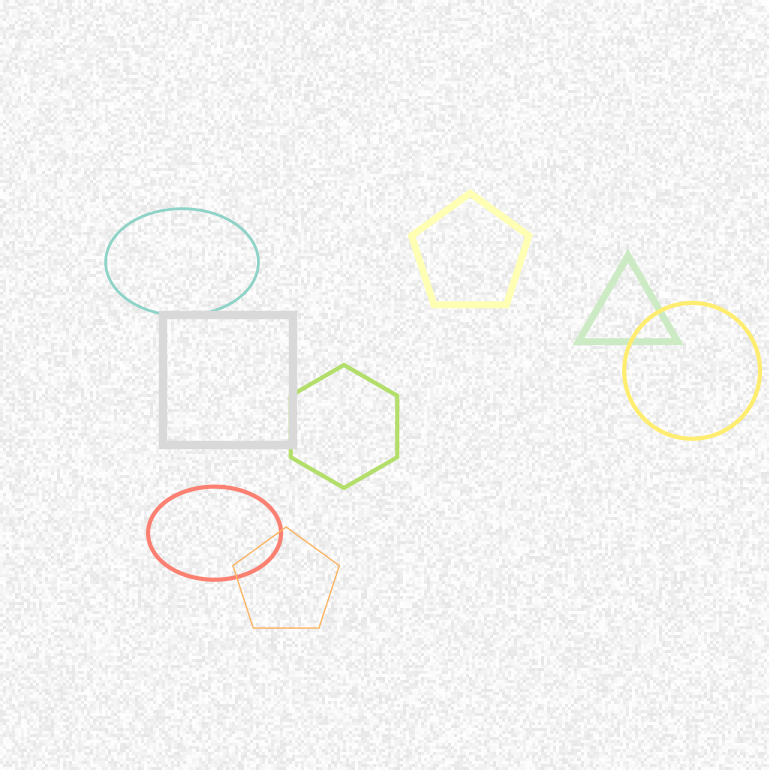[{"shape": "oval", "thickness": 1, "radius": 0.5, "center": [0.236, 0.659]}, {"shape": "pentagon", "thickness": 2.5, "radius": 0.4, "center": [0.611, 0.669]}, {"shape": "oval", "thickness": 1.5, "radius": 0.43, "center": [0.279, 0.308]}, {"shape": "pentagon", "thickness": 0.5, "radius": 0.36, "center": [0.372, 0.243]}, {"shape": "hexagon", "thickness": 1.5, "radius": 0.4, "center": [0.447, 0.446]}, {"shape": "square", "thickness": 3, "radius": 0.42, "center": [0.296, 0.506]}, {"shape": "triangle", "thickness": 2.5, "radius": 0.37, "center": [0.816, 0.594]}, {"shape": "circle", "thickness": 1.5, "radius": 0.44, "center": [0.899, 0.518]}]